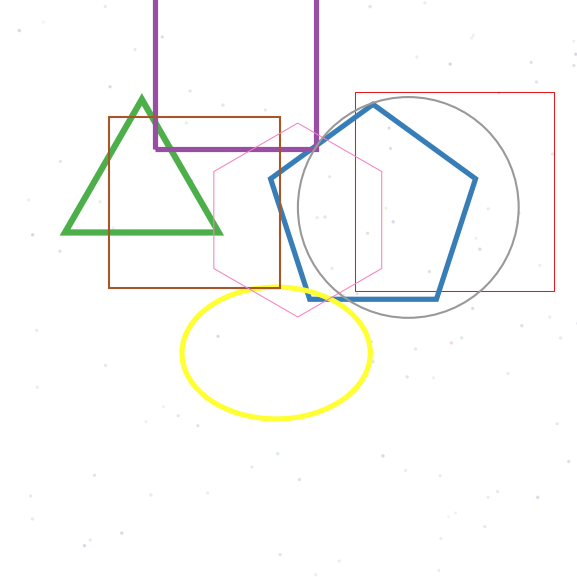[{"shape": "square", "thickness": 0.5, "radius": 0.86, "center": [0.787, 0.668]}, {"shape": "pentagon", "thickness": 2.5, "radius": 0.93, "center": [0.646, 0.632]}, {"shape": "triangle", "thickness": 3, "radius": 0.77, "center": [0.246, 0.673]}, {"shape": "square", "thickness": 2.5, "radius": 0.7, "center": [0.407, 0.88]}, {"shape": "oval", "thickness": 2.5, "radius": 0.82, "center": [0.478, 0.388]}, {"shape": "square", "thickness": 1, "radius": 0.74, "center": [0.336, 0.649]}, {"shape": "hexagon", "thickness": 0.5, "radius": 0.84, "center": [0.516, 0.618]}, {"shape": "circle", "thickness": 1, "radius": 0.96, "center": [0.707, 0.64]}]